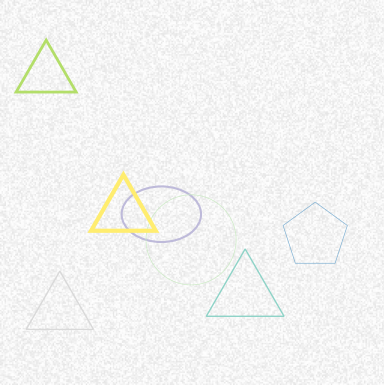[{"shape": "triangle", "thickness": 1, "radius": 0.58, "center": [0.637, 0.237]}, {"shape": "oval", "thickness": 1.5, "radius": 0.52, "center": [0.419, 0.444]}, {"shape": "pentagon", "thickness": 0.5, "radius": 0.44, "center": [0.819, 0.387]}, {"shape": "triangle", "thickness": 2, "radius": 0.45, "center": [0.12, 0.806]}, {"shape": "triangle", "thickness": 1, "radius": 0.5, "center": [0.155, 0.195]}, {"shape": "circle", "thickness": 0.5, "radius": 0.59, "center": [0.496, 0.377]}, {"shape": "triangle", "thickness": 3, "radius": 0.49, "center": [0.321, 0.449]}]